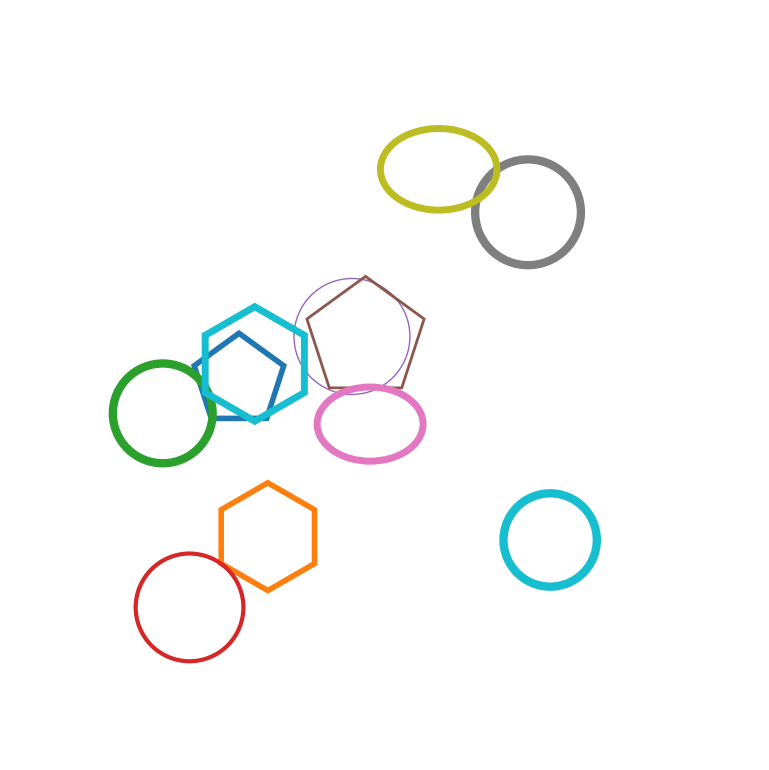[{"shape": "pentagon", "thickness": 2, "radius": 0.31, "center": [0.31, 0.506]}, {"shape": "hexagon", "thickness": 2, "radius": 0.35, "center": [0.348, 0.303]}, {"shape": "circle", "thickness": 3, "radius": 0.32, "center": [0.211, 0.463]}, {"shape": "circle", "thickness": 1.5, "radius": 0.35, "center": [0.246, 0.211]}, {"shape": "circle", "thickness": 0.5, "radius": 0.38, "center": [0.457, 0.563]}, {"shape": "pentagon", "thickness": 1, "radius": 0.4, "center": [0.475, 0.561]}, {"shape": "oval", "thickness": 2.5, "radius": 0.34, "center": [0.481, 0.449]}, {"shape": "circle", "thickness": 3, "radius": 0.34, "center": [0.686, 0.724]}, {"shape": "oval", "thickness": 2.5, "radius": 0.38, "center": [0.57, 0.78]}, {"shape": "hexagon", "thickness": 2.5, "radius": 0.37, "center": [0.331, 0.527]}, {"shape": "circle", "thickness": 3, "radius": 0.3, "center": [0.714, 0.299]}]